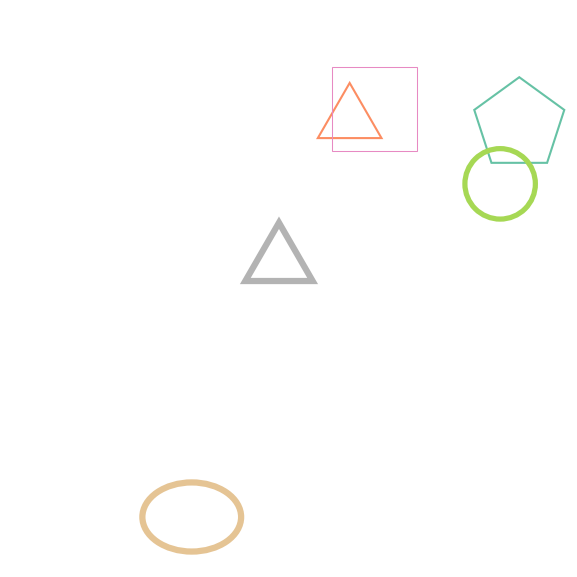[{"shape": "pentagon", "thickness": 1, "radius": 0.41, "center": [0.899, 0.783]}, {"shape": "triangle", "thickness": 1, "radius": 0.32, "center": [0.605, 0.792]}, {"shape": "square", "thickness": 0.5, "radius": 0.36, "center": [0.649, 0.811]}, {"shape": "circle", "thickness": 2.5, "radius": 0.31, "center": [0.866, 0.681]}, {"shape": "oval", "thickness": 3, "radius": 0.43, "center": [0.332, 0.104]}, {"shape": "triangle", "thickness": 3, "radius": 0.34, "center": [0.483, 0.546]}]